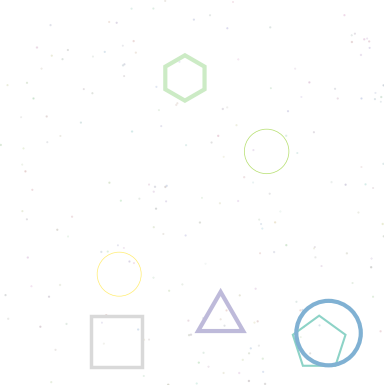[{"shape": "pentagon", "thickness": 1.5, "radius": 0.36, "center": [0.829, 0.108]}, {"shape": "triangle", "thickness": 3, "radius": 0.34, "center": [0.573, 0.174]}, {"shape": "circle", "thickness": 3, "radius": 0.42, "center": [0.853, 0.135]}, {"shape": "circle", "thickness": 0.5, "radius": 0.29, "center": [0.693, 0.607]}, {"shape": "square", "thickness": 2.5, "radius": 0.33, "center": [0.302, 0.112]}, {"shape": "hexagon", "thickness": 3, "radius": 0.29, "center": [0.48, 0.797]}, {"shape": "circle", "thickness": 0.5, "radius": 0.29, "center": [0.31, 0.288]}]